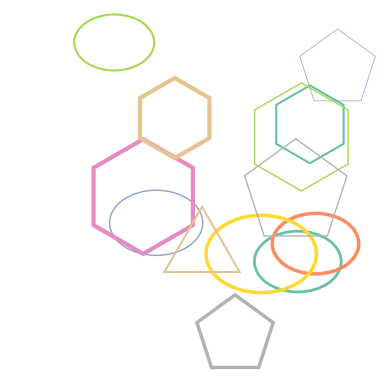[{"shape": "oval", "thickness": 2, "radius": 0.56, "center": [0.774, 0.321]}, {"shape": "hexagon", "thickness": 1.5, "radius": 0.51, "center": [0.805, 0.677]}, {"shape": "oval", "thickness": 2.5, "radius": 0.56, "center": [0.819, 0.367]}, {"shape": "pentagon", "thickness": 0.5, "radius": 0.52, "center": [0.877, 0.822]}, {"shape": "oval", "thickness": 1, "radius": 0.6, "center": [0.406, 0.421]}, {"shape": "hexagon", "thickness": 3, "radius": 0.74, "center": [0.372, 0.49]}, {"shape": "hexagon", "thickness": 1, "radius": 0.7, "center": [0.783, 0.644]}, {"shape": "oval", "thickness": 1.5, "radius": 0.52, "center": [0.297, 0.89]}, {"shape": "oval", "thickness": 2.5, "radius": 0.72, "center": [0.679, 0.34]}, {"shape": "hexagon", "thickness": 3, "radius": 0.52, "center": [0.454, 0.693]}, {"shape": "triangle", "thickness": 1.5, "radius": 0.56, "center": [0.525, 0.35]}, {"shape": "pentagon", "thickness": 1, "radius": 0.7, "center": [0.768, 0.5]}, {"shape": "pentagon", "thickness": 2.5, "radius": 0.52, "center": [0.611, 0.13]}]